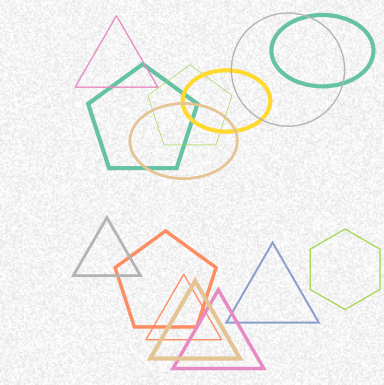[{"shape": "oval", "thickness": 3, "radius": 0.66, "center": [0.838, 0.868]}, {"shape": "pentagon", "thickness": 3, "radius": 0.75, "center": [0.371, 0.684]}, {"shape": "pentagon", "thickness": 2.5, "radius": 0.69, "center": [0.43, 0.262]}, {"shape": "triangle", "thickness": 1, "radius": 0.57, "center": [0.477, 0.174]}, {"shape": "triangle", "thickness": 1.5, "radius": 0.69, "center": [0.708, 0.231]}, {"shape": "triangle", "thickness": 2.5, "radius": 0.68, "center": [0.567, 0.111]}, {"shape": "triangle", "thickness": 1, "radius": 0.62, "center": [0.303, 0.836]}, {"shape": "pentagon", "thickness": 0.5, "radius": 0.58, "center": [0.493, 0.717]}, {"shape": "hexagon", "thickness": 1, "radius": 0.52, "center": [0.896, 0.301]}, {"shape": "oval", "thickness": 3, "radius": 0.57, "center": [0.588, 0.738]}, {"shape": "oval", "thickness": 2, "radius": 0.7, "center": [0.477, 0.634]}, {"shape": "triangle", "thickness": 3, "radius": 0.67, "center": [0.507, 0.136]}, {"shape": "circle", "thickness": 1, "radius": 0.74, "center": [0.748, 0.819]}, {"shape": "triangle", "thickness": 2, "radius": 0.5, "center": [0.278, 0.334]}]